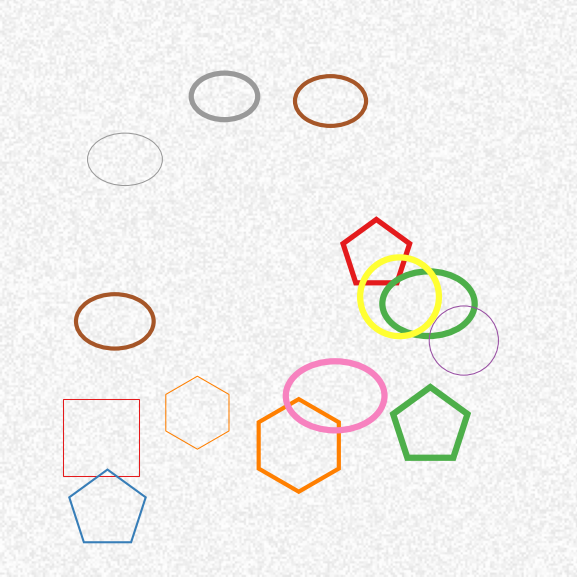[{"shape": "square", "thickness": 0.5, "radius": 0.33, "center": [0.175, 0.242]}, {"shape": "pentagon", "thickness": 2.5, "radius": 0.3, "center": [0.652, 0.558]}, {"shape": "pentagon", "thickness": 1, "radius": 0.35, "center": [0.186, 0.116]}, {"shape": "pentagon", "thickness": 3, "radius": 0.34, "center": [0.745, 0.261]}, {"shape": "oval", "thickness": 3, "radius": 0.4, "center": [0.742, 0.473]}, {"shape": "circle", "thickness": 0.5, "radius": 0.3, "center": [0.803, 0.409]}, {"shape": "hexagon", "thickness": 2, "radius": 0.4, "center": [0.517, 0.228]}, {"shape": "hexagon", "thickness": 0.5, "radius": 0.32, "center": [0.342, 0.285]}, {"shape": "circle", "thickness": 3, "radius": 0.34, "center": [0.692, 0.485]}, {"shape": "oval", "thickness": 2, "radius": 0.31, "center": [0.572, 0.824]}, {"shape": "oval", "thickness": 2, "radius": 0.34, "center": [0.199, 0.443]}, {"shape": "oval", "thickness": 3, "radius": 0.43, "center": [0.58, 0.314]}, {"shape": "oval", "thickness": 0.5, "radius": 0.32, "center": [0.216, 0.723]}, {"shape": "oval", "thickness": 2.5, "radius": 0.29, "center": [0.389, 0.832]}]